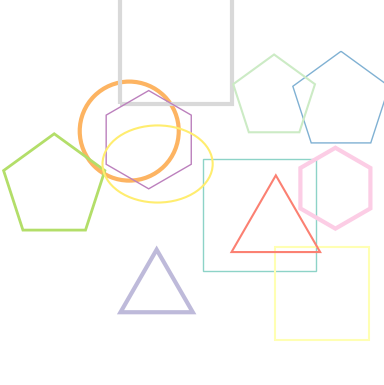[{"shape": "square", "thickness": 1, "radius": 0.73, "center": [0.674, 0.442]}, {"shape": "square", "thickness": 1.5, "radius": 0.61, "center": [0.836, 0.238]}, {"shape": "triangle", "thickness": 3, "radius": 0.54, "center": [0.407, 0.243]}, {"shape": "triangle", "thickness": 1.5, "radius": 0.66, "center": [0.716, 0.412]}, {"shape": "pentagon", "thickness": 1, "radius": 0.66, "center": [0.886, 0.735]}, {"shape": "circle", "thickness": 3, "radius": 0.64, "center": [0.336, 0.659]}, {"shape": "pentagon", "thickness": 2, "radius": 0.69, "center": [0.141, 0.514]}, {"shape": "hexagon", "thickness": 3, "radius": 0.52, "center": [0.871, 0.511]}, {"shape": "square", "thickness": 3, "radius": 0.73, "center": [0.457, 0.874]}, {"shape": "hexagon", "thickness": 1, "radius": 0.64, "center": [0.386, 0.637]}, {"shape": "pentagon", "thickness": 1.5, "radius": 0.56, "center": [0.712, 0.747]}, {"shape": "oval", "thickness": 1.5, "radius": 0.72, "center": [0.409, 0.574]}]